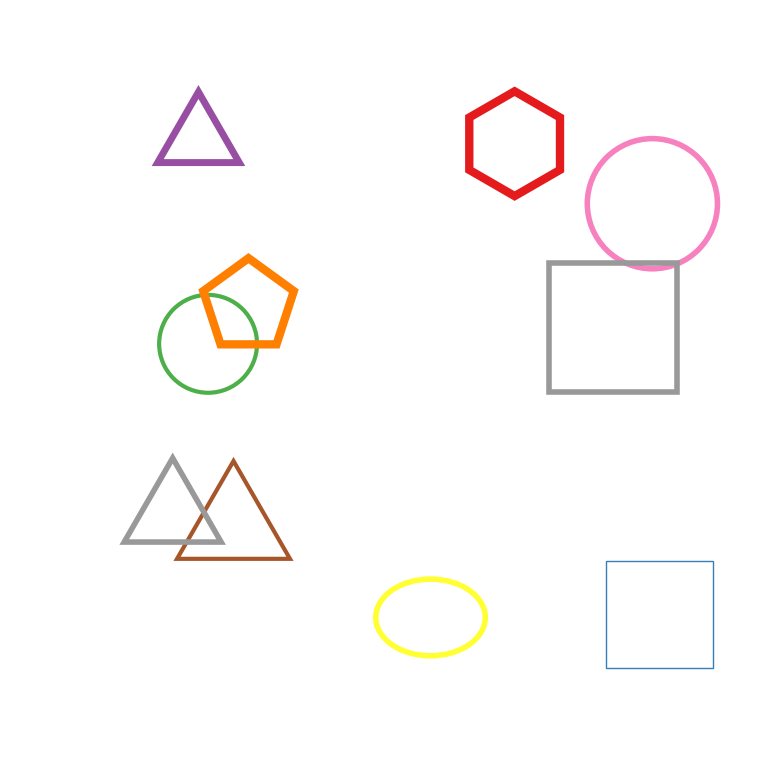[{"shape": "hexagon", "thickness": 3, "radius": 0.34, "center": [0.668, 0.813]}, {"shape": "square", "thickness": 0.5, "radius": 0.35, "center": [0.856, 0.202]}, {"shape": "circle", "thickness": 1.5, "radius": 0.32, "center": [0.27, 0.553]}, {"shape": "triangle", "thickness": 2.5, "radius": 0.31, "center": [0.258, 0.819]}, {"shape": "pentagon", "thickness": 3, "radius": 0.31, "center": [0.323, 0.603]}, {"shape": "oval", "thickness": 2, "radius": 0.36, "center": [0.559, 0.198]}, {"shape": "triangle", "thickness": 1.5, "radius": 0.42, "center": [0.303, 0.317]}, {"shape": "circle", "thickness": 2, "radius": 0.42, "center": [0.847, 0.735]}, {"shape": "square", "thickness": 2, "radius": 0.42, "center": [0.796, 0.575]}, {"shape": "triangle", "thickness": 2, "radius": 0.36, "center": [0.224, 0.332]}]